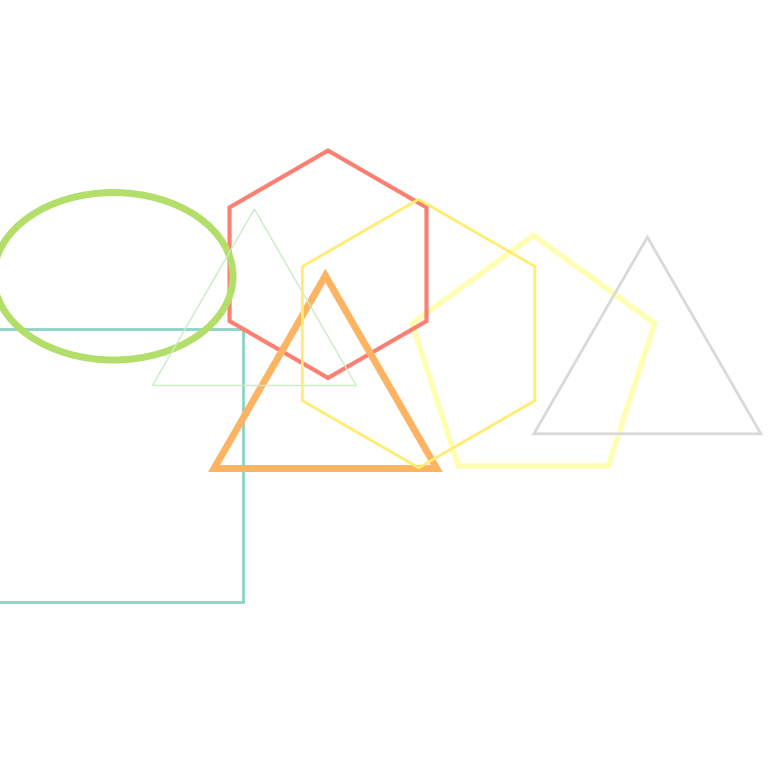[{"shape": "square", "thickness": 1, "radius": 0.89, "center": [0.138, 0.395]}, {"shape": "pentagon", "thickness": 2, "radius": 0.83, "center": [0.693, 0.529]}, {"shape": "hexagon", "thickness": 1.5, "radius": 0.74, "center": [0.426, 0.657]}, {"shape": "triangle", "thickness": 2.5, "radius": 0.83, "center": [0.423, 0.475]}, {"shape": "oval", "thickness": 2.5, "radius": 0.78, "center": [0.147, 0.641]}, {"shape": "triangle", "thickness": 1, "radius": 0.85, "center": [0.841, 0.522]}, {"shape": "triangle", "thickness": 0.5, "radius": 0.76, "center": [0.33, 0.576]}, {"shape": "hexagon", "thickness": 1, "radius": 0.87, "center": [0.544, 0.567]}]